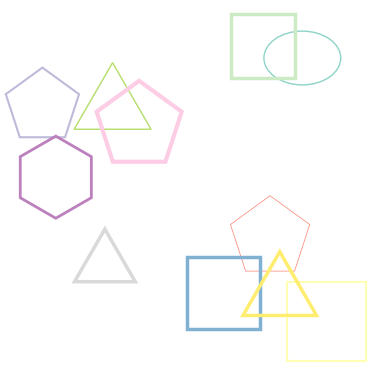[{"shape": "oval", "thickness": 1, "radius": 0.5, "center": [0.785, 0.849]}, {"shape": "square", "thickness": 1.5, "radius": 0.51, "center": [0.849, 0.164]}, {"shape": "pentagon", "thickness": 1.5, "radius": 0.5, "center": [0.11, 0.724]}, {"shape": "pentagon", "thickness": 0.5, "radius": 0.54, "center": [0.702, 0.383]}, {"shape": "square", "thickness": 2.5, "radius": 0.47, "center": [0.58, 0.24]}, {"shape": "triangle", "thickness": 1, "radius": 0.58, "center": [0.292, 0.722]}, {"shape": "pentagon", "thickness": 3, "radius": 0.58, "center": [0.361, 0.674]}, {"shape": "triangle", "thickness": 2.5, "radius": 0.46, "center": [0.272, 0.314]}, {"shape": "hexagon", "thickness": 2, "radius": 0.53, "center": [0.145, 0.54]}, {"shape": "square", "thickness": 2.5, "radius": 0.42, "center": [0.683, 0.88]}, {"shape": "triangle", "thickness": 2.5, "radius": 0.55, "center": [0.727, 0.236]}]